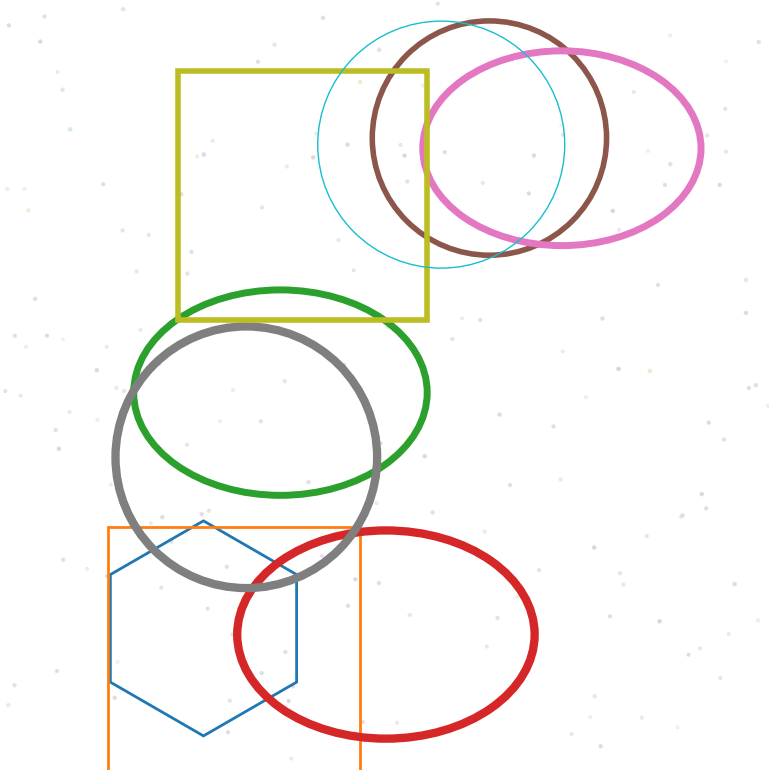[{"shape": "hexagon", "thickness": 1, "radius": 0.7, "center": [0.264, 0.184]}, {"shape": "square", "thickness": 1, "radius": 0.82, "center": [0.304, 0.153]}, {"shape": "oval", "thickness": 2.5, "radius": 0.95, "center": [0.364, 0.49]}, {"shape": "oval", "thickness": 3, "radius": 0.97, "center": [0.501, 0.176]}, {"shape": "circle", "thickness": 2, "radius": 0.76, "center": [0.636, 0.821]}, {"shape": "oval", "thickness": 2.5, "radius": 0.9, "center": [0.73, 0.808]}, {"shape": "circle", "thickness": 3, "radius": 0.85, "center": [0.32, 0.406]}, {"shape": "square", "thickness": 2, "radius": 0.81, "center": [0.392, 0.746]}, {"shape": "circle", "thickness": 0.5, "radius": 0.8, "center": [0.573, 0.812]}]